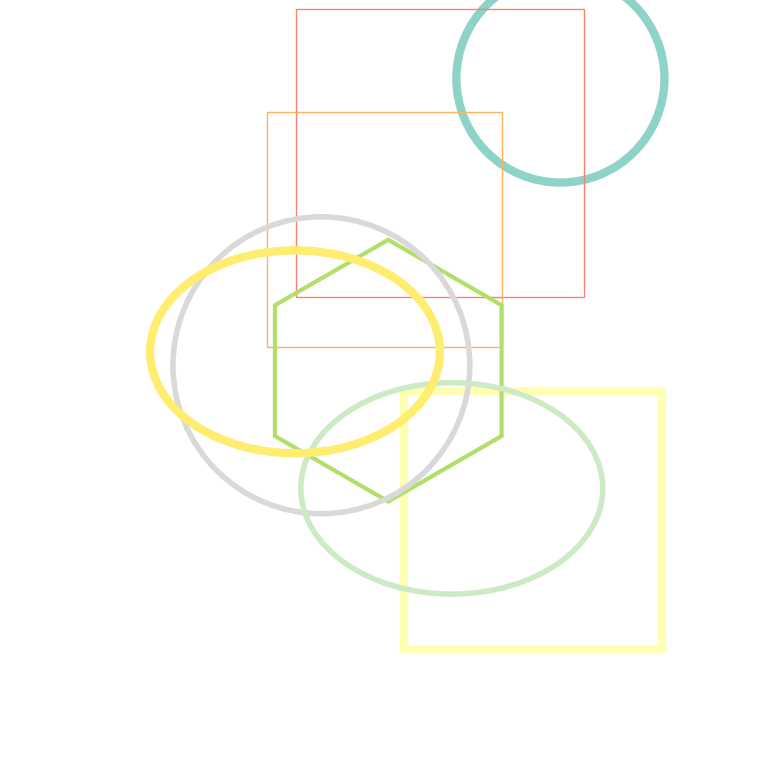[{"shape": "circle", "thickness": 3, "radius": 0.68, "center": [0.728, 0.898]}, {"shape": "square", "thickness": 3, "radius": 0.84, "center": [0.692, 0.325]}, {"shape": "square", "thickness": 0.5, "radius": 0.94, "center": [0.571, 0.801]}, {"shape": "square", "thickness": 0.5, "radius": 0.76, "center": [0.499, 0.702]}, {"shape": "hexagon", "thickness": 1.5, "radius": 0.85, "center": [0.504, 0.519]}, {"shape": "circle", "thickness": 2, "radius": 0.96, "center": [0.417, 0.526]}, {"shape": "oval", "thickness": 2, "radius": 0.98, "center": [0.587, 0.366]}, {"shape": "oval", "thickness": 3, "radius": 0.94, "center": [0.383, 0.543]}]